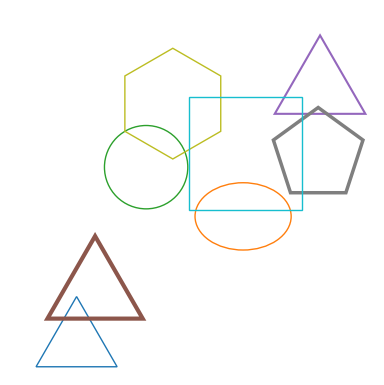[{"shape": "triangle", "thickness": 1, "radius": 0.61, "center": [0.199, 0.108]}, {"shape": "oval", "thickness": 1, "radius": 0.62, "center": [0.631, 0.438]}, {"shape": "circle", "thickness": 1, "radius": 0.54, "center": [0.38, 0.566]}, {"shape": "triangle", "thickness": 1.5, "radius": 0.68, "center": [0.831, 0.772]}, {"shape": "triangle", "thickness": 3, "radius": 0.71, "center": [0.247, 0.244]}, {"shape": "pentagon", "thickness": 2.5, "radius": 0.61, "center": [0.826, 0.598]}, {"shape": "hexagon", "thickness": 1, "radius": 0.72, "center": [0.449, 0.731]}, {"shape": "square", "thickness": 1, "radius": 0.74, "center": [0.638, 0.601]}]